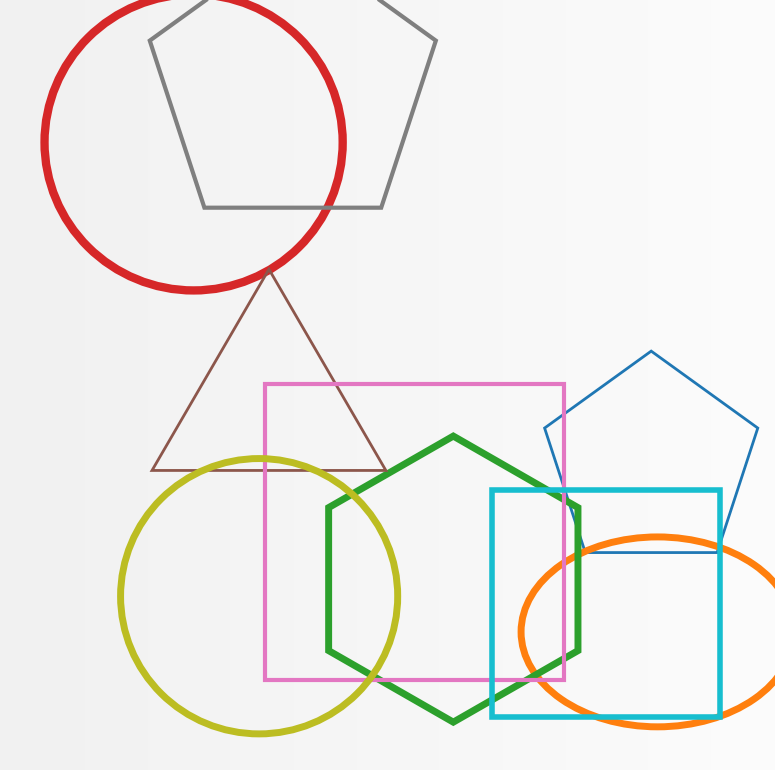[{"shape": "pentagon", "thickness": 1, "radius": 0.72, "center": [0.84, 0.399]}, {"shape": "oval", "thickness": 2.5, "radius": 0.88, "center": [0.849, 0.179]}, {"shape": "hexagon", "thickness": 2.5, "radius": 0.93, "center": [0.585, 0.248]}, {"shape": "circle", "thickness": 3, "radius": 0.96, "center": [0.25, 0.815]}, {"shape": "triangle", "thickness": 1, "radius": 0.87, "center": [0.347, 0.476]}, {"shape": "square", "thickness": 1.5, "radius": 0.96, "center": [0.535, 0.309]}, {"shape": "pentagon", "thickness": 1.5, "radius": 0.97, "center": [0.378, 0.887]}, {"shape": "circle", "thickness": 2.5, "radius": 0.89, "center": [0.334, 0.226]}, {"shape": "square", "thickness": 2, "radius": 0.74, "center": [0.782, 0.217]}]